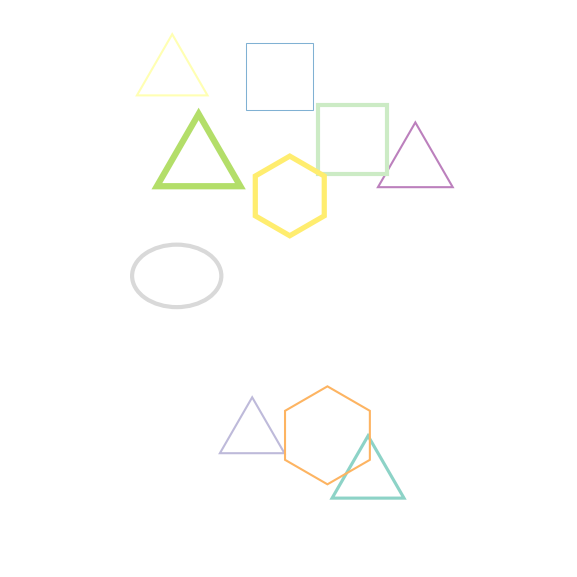[{"shape": "triangle", "thickness": 1.5, "radius": 0.36, "center": [0.637, 0.173]}, {"shape": "triangle", "thickness": 1, "radius": 0.35, "center": [0.298, 0.869]}, {"shape": "triangle", "thickness": 1, "radius": 0.32, "center": [0.437, 0.247]}, {"shape": "square", "thickness": 0.5, "radius": 0.29, "center": [0.483, 0.867]}, {"shape": "hexagon", "thickness": 1, "radius": 0.42, "center": [0.567, 0.245]}, {"shape": "triangle", "thickness": 3, "radius": 0.42, "center": [0.344, 0.718]}, {"shape": "oval", "thickness": 2, "radius": 0.39, "center": [0.306, 0.521]}, {"shape": "triangle", "thickness": 1, "radius": 0.37, "center": [0.719, 0.712]}, {"shape": "square", "thickness": 2, "radius": 0.3, "center": [0.61, 0.758]}, {"shape": "hexagon", "thickness": 2.5, "radius": 0.34, "center": [0.502, 0.66]}]